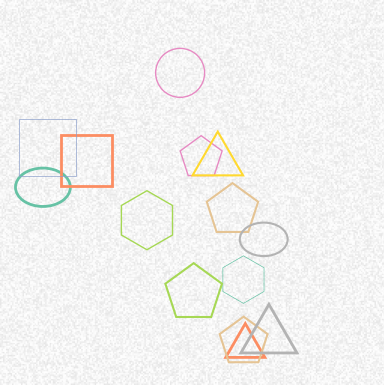[{"shape": "hexagon", "thickness": 0.5, "radius": 0.31, "center": [0.632, 0.274]}, {"shape": "oval", "thickness": 2, "radius": 0.36, "center": [0.111, 0.514]}, {"shape": "square", "thickness": 2, "radius": 0.33, "center": [0.224, 0.584]}, {"shape": "triangle", "thickness": 2, "radius": 0.29, "center": [0.637, 0.101]}, {"shape": "square", "thickness": 0.5, "radius": 0.37, "center": [0.124, 0.616]}, {"shape": "circle", "thickness": 1, "radius": 0.32, "center": [0.468, 0.811]}, {"shape": "pentagon", "thickness": 1, "radius": 0.29, "center": [0.522, 0.59]}, {"shape": "pentagon", "thickness": 1.5, "radius": 0.39, "center": [0.503, 0.239]}, {"shape": "hexagon", "thickness": 1, "radius": 0.38, "center": [0.382, 0.428]}, {"shape": "triangle", "thickness": 1.5, "radius": 0.38, "center": [0.566, 0.582]}, {"shape": "pentagon", "thickness": 1.5, "radius": 0.33, "center": [0.633, 0.112]}, {"shape": "pentagon", "thickness": 1.5, "radius": 0.35, "center": [0.604, 0.454]}, {"shape": "triangle", "thickness": 2, "radius": 0.42, "center": [0.699, 0.125]}, {"shape": "oval", "thickness": 1.5, "radius": 0.31, "center": [0.685, 0.378]}]